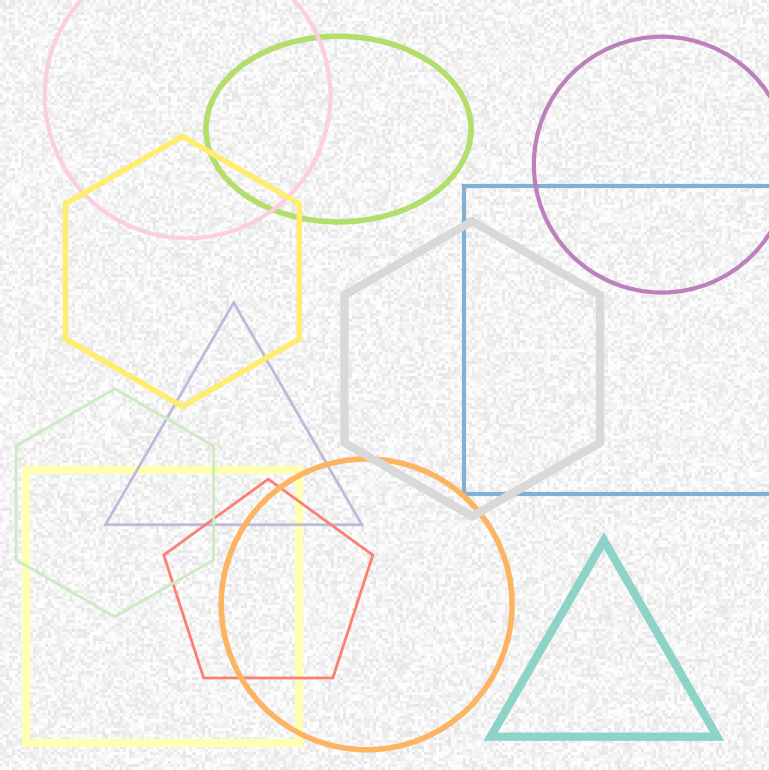[{"shape": "triangle", "thickness": 3, "radius": 0.85, "center": [0.784, 0.128]}, {"shape": "square", "thickness": 3, "radius": 0.89, "center": [0.211, 0.212]}, {"shape": "triangle", "thickness": 1, "radius": 0.96, "center": [0.303, 0.415]}, {"shape": "pentagon", "thickness": 1, "radius": 0.71, "center": [0.348, 0.235]}, {"shape": "square", "thickness": 1.5, "radius": 1.0, "center": [0.803, 0.558]}, {"shape": "circle", "thickness": 2, "radius": 0.94, "center": [0.476, 0.215]}, {"shape": "oval", "thickness": 2, "radius": 0.86, "center": [0.44, 0.832]}, {"shape": "circle", "thickness": 1.5, "radius": 0.93, "center": [0.244, 0.876]}, {"shape": "hexagon", "thickness": 3, "radius": 0.96, "center": [0.613, 0.521]}, {"shape": "circle", "thickness": 1.5, "radius": 0.83, "center": [0.859, 0.786]}, {"shape": "hexagon", "thickness": 1, "radius": 0.74, "center": [0.149, 0.347]}, {"shape": "hexagon", "thickness": 2, "radius": 0.88, "center": [0.237, 0.648]}]